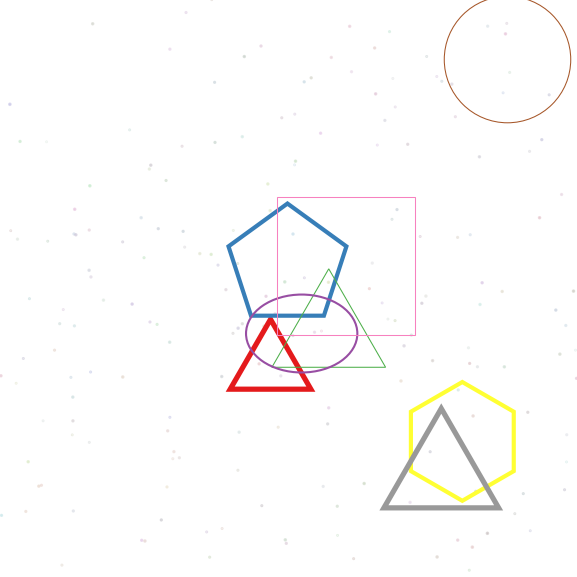[{"shape": "triangle", "thickness": 2.5, "radius": 0.4, "center": [0.468, 0.366]}, {"shape": "pentagon", "thickness": 2, "radius": 0.54, "center": [0.498, 0.539]}, {"shape": "triangle", "thickness": 0.5, "radius": 0.57, "center": [0.569, 0.42]}, {"shape": "oval", "thickness": 1, "radius": 0.48, "center": [0.522, 0.422]}, {"shape": "hexagon", "thickness": 2, "radius": 0.51, "center": [0.801, 0.235]}, {"shape": "circle", "thickness": 0.5, "radius": 0.55, "center": [0.879, 0.896]}, {"shape": "square", "thickness": 0.5, "radius": 0.6, "center": [0.598, 0.538]}, {"shape": "triangle", "thickness": 2.5, "radius": 0.57, "center": [0.764, 0.177]}]